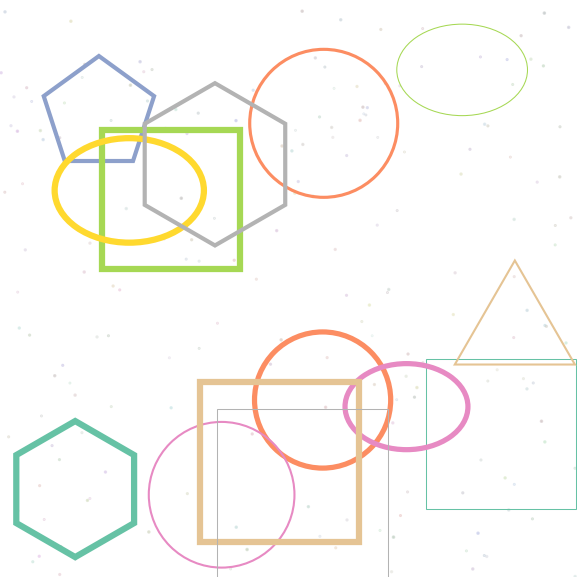[{"shape": "square", "thickness": 0.5, "radius": 0.65, "center": [0.867, 0.248]}, {"shape": "hexagon", "thickness": 3, "radius": 0.59, "center": [0.13, 0.152]}, {"shape": "circle", "thickness": 2.5, "radius": 0.59, "center": [0.559, 0.306]}, {"shape": "circle", "thickness": 1.5, "radius": 0.64, "center": [0.561, 0.786]}, {"shape": "pentagon", "thickness": 2, "radius": 0.5, "center": [0.171, 0.802]}, {"shape": "circle", "thickness": 1, "radius": 0.63, "center": [0.384, 0.142]}, {"shape": "oval", "thickness": 2.5, "radius": 0.53, "center": [0.704, 0.295]}, {"shape": "oval", "thickness": 0.5, "radius": 0.57, "center": [0.8, 0.878]}, {"shape": "square", "thickness": 3, "radius": 0.6, "center": [0.296, 0.654]}, {"shape": "oval", "thickness": 3, "radius": 0.65, "center": [0.224, 0.669]}, {"shape": "square", "thickness": 3, "radius": 0.69, "center": [0.484, 0.199]}, {"shape": "triangle", "thickness": 1, "radius": 0.6, "center": [0.892, 0.428]}, {"shape": "square", "thickness": 0.5, "radius": 0.74, "center": [0.524, 0.144]}, {"shape": "hexagon", "thickness": 2, "radius": 0.7, "center": [0.372, 0.715]}]